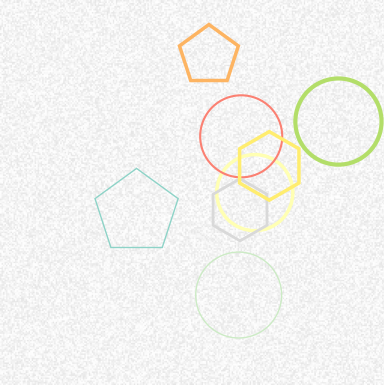[{"shape": "pentagon", "thickness": 1, "radius": 0.57, "center": [0.355, 0.449]}, {"shape": "circle", "thickness": 2.5, "radius": 0.49, "center": [0.662, 0.5]}, {"shape": "circle", "thickness": 1.5, "radius": 0.53, "center": [0.626, 0.646]}, {"shape": "pentagon", "thickness": 2.5, "radius": 0.4, "center": [0.543, 0.856]}, {"shape": "circle", "thickness": 3, "radius": 0.56, "center": [0.879, 0.684]}, {"shape": "hexagon", "thickness": 2, "radius": 0.4, "center": [0.623, 0.455]}, {"shape": "circle", "thickness": 1, "radius": 0.56, "center": [0.62, 0.234]}, {"shape": "hexagon", "thickness": 2.5, "radius": 0.45, "center": [0.699, 0.569]}]